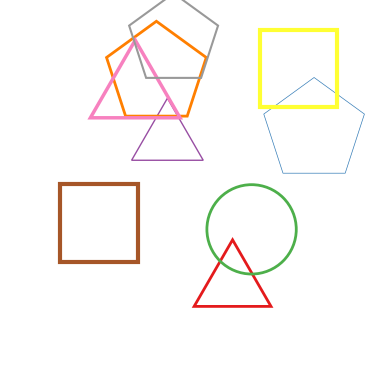[{"shape": "triangle", "thickness": 2, "radius": 0.58, "center": [0.604, 0.262]}, {"shape": "pentagon", "thickness": 0.5, "radius": 0.69, "center": [0.816, 0.661]}, {"shape": "circle", "thickness": 2, "radius": 0.58, "center": [0.653, 0.404]}, {"shape": "triangle", "thickness": 1, "radius": 0.54, "center": [0.435, 0.637]}, {"shape": "pentagon", "thickness": 2, "radius": 0.68, "center": [0.406, 0.809]}, {"shape": "square", "thickness": 3, "radius": 0.5, "center": [0.774, 0.823]}, {"shape": "square", "thickness": 3, "radius": 0.5, "center": [0.258, 0.421]}, {"shape": "triangle", "thickness": 2.5, "radius": 0.67, "center": [0.351, 0.761]}, {"shape": "pentagon", "thickness": 1.5, "radius": 0.61, "center": [0.451, 0.896]}]